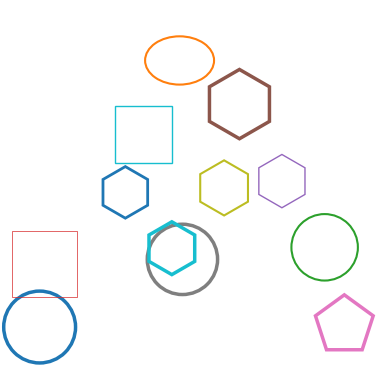[{"shape": "hexagon", "thickness": 2, "radius": 0.34, "center": [0.326, 0.5]}, {"shape": "circle", "thickness": 2.5, "radius": 0.47, "center": [0.103, 0.151]}, {"shape": "oval", "thickness": 1.5, "radius": 0.45, "center": [0.466, 0.843]}, {"shape": "circle", "thickness": 1.5, "radius": 0.43, "center": [0.843, 0.358]}, {"shape": "square", "thickness": 0.5, "radius": 0.43, "center": [0.116, 0.315]}, {"shape": "hexagon", "thickness": 1, "radius": 0.35, "center": [0.732, 0.53]}, {"shape": "hexagon", "thickness": 2.5, "radius": 0.45, "center": [0.622, 0.73]}, {"shape": "pentagon", "thickness": 2.5, "radius": 0.39, "center": [0.894, 0.155]}, {"shape": "circle", "thickness": 2.5, "radius": 0.46, "center": [0.474, 0.326]}, {"shape": "hexagon", "thickness": 1.5, "radius": 0.36, "center": [0.582, 0.512]}, {"shape": "hexagon", "thickness": 2.5, "radius": 0.34, "center": [0.446, 0.355]}, {"shape": "square", "thickness": 1, "radius": 0.37, "center": [0.373, 0.65]}]